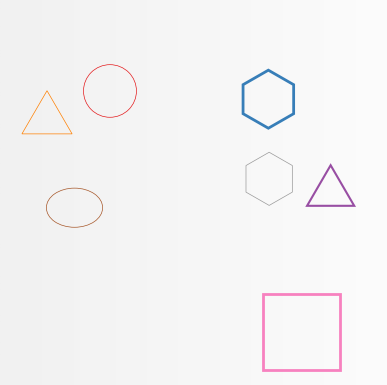[{"shape": "circle", "thickness": 0.5, "radius": 0.34, "center": [0.284, 0.764]}, {"shape": "hexagon", "thickness": 2, "radius": 0.38, "center": [0.693, 0.742]}, {"shape": "triangle", "thickness": 1.5, "radius": 0.35, "center": [0.853, 0.501]}, {"shape": "triangle", "thickness": 0.5, "radius": 0.37, "center": [0.121, 0.69]}, {"shape": "oval", "thickness": 0.5, "radius": 0.36, "center": [0.192, 0.461]}, {"shape": "square", "thickness": 2, "radius": 0.49, "center": [0.778, 0.137]}, {"shape": "hexagon", "thickness": 0.5, "radius": 0.35, "center": [0.695, 0.536]}]